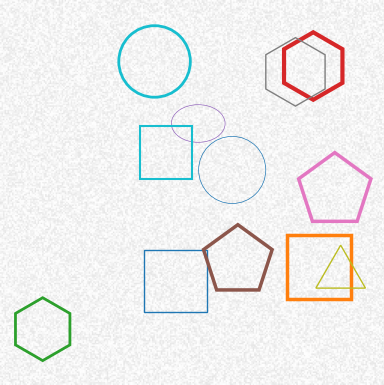[{"shape": "square", "thickness": 1, "radius": 0.4, "center": [0.456, 0.271]}, {"shape": "circle", "thickness": 0.5, "radius": 0.44, "center": [0.603, 0.559]}, {"shape": "square", "thickness": 2.5, "radius": 0.41, "center": [0.83, 0.307]}, {"shape": "hexagon", "thickness": 2, "radius": 0.41, "center": [0.111, 0.145]}, {"shape": "hexagon", "thickness": 3, "radius": 0.44, "center": [0.814, 0.829]}, {"shape": "oval", "thickness": 0.5, "radius": 0.35, "center": [0.515, 0.679]}, {"shape": "pentagon", "thickness": 2.5, "radius": 0.47, "center": [0.618, 0.323]}, {"shape": "pentagon", "thickness": 2.5, "radius": 0.49, "center": [0.87, 0.505]}, {"shape": "hexagon", "thickness": 1, "radius": 0.44, "center": [0.767, 0.813]}, {"shape": "triangle", "thickness": 1, "radius": 0.37, "center": [0.885, 0.289]}, {"shape": "square", "thickness": 1.5, "radius": 0.34, "center": [0.431, 0.603]}, {"shape": "circle", "thickness": 2, "radius": 0.46, "center": [0.401, 0.84]}]